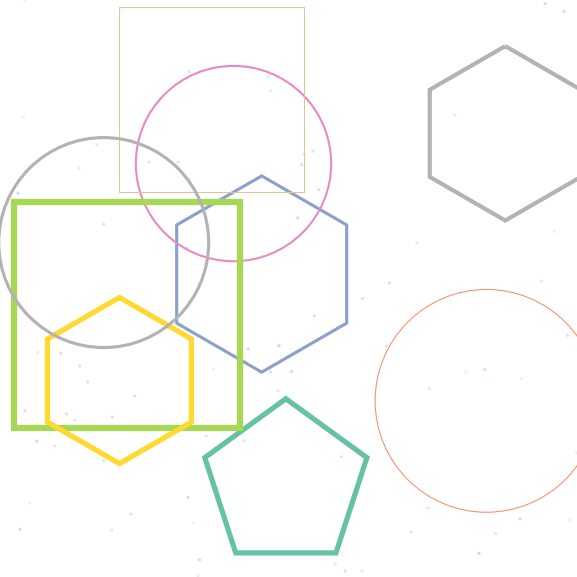[{"shape": "pentagon", "thickness": 2.5, "radius": 0.74, "center": [0.495, 0.161]}, {"shape": "circle", "thickness": 0.5, "radius": 0.96, "center": [0.842, 0.305]}, {"shape": "hexagon", "thickness": 1.5, "radius": 0.85, "center": [0.453, 0.525]}, {"shape": "circle", "thickness": 1, "radius": 0.85, "center": [0.404, 0.716]}, {"shape": "square", "thickness": 3, "radius": 0.98, "center": [0.22, 0.454]}, {"shape": "hexagon", "thickness": 2.5, "radius": 0.72, "center": [0.207, 0.34]}, {"shape": "square", "thickness": 0.5, "radius": 0.8, "center": [0.366, 0.827]}, {"shape": "hexagon", "thickness": 2, "radius": 0.76, "center": [0.875, 0.768]}, {"shape": "circle", "thickness": 1.5, "radius": 0.91, "center": [0.18, 0.579]}]